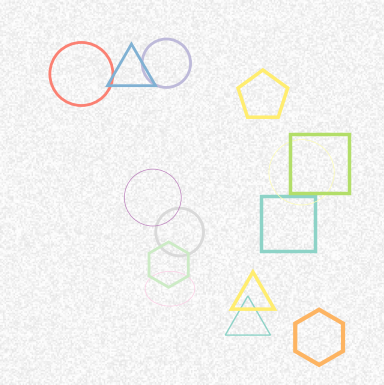[{"shape": "square", "thickness": 2.5, "radius": 0.35, "center": [0.748, 0.419]}, {"shape": "triangle", "thickness": 1, "radius": 0.34, "center": [0.644, 0.164]}, {"shape": "circle", "thickness": 0.5, "radius": 0.42, "center": [0.783, 0.553]}, {"shape": "circle", "thickness": 2, "radius": 0.31, "center": [0.432, 0.836]}, {"shape": "circle", "thickness": 2, "radius": 0.41, "center": [0.211, 0.808]}, {"shape": "triangle", "thickness": 2, "radius": 0.36, "center": [0.341, 0.813]}, {"shape": "hexagon", "thickness": 3, "radius": 0.36, "center": [0.829, 0.124]}, {"shape": "square", "thickness": 2.5, "radius": 0.39, "center": [0.829, 0.575]}, {"shape": "oval", "thickness": 0.5, "radius": 0.32, "center": [0.441, 0.25]}, {"shape": "circle", "thickness": 2, "radius": 0.31, "center": [0.467, 0.397]}, {"shape": "circle", "thickness": 0.5, "radius": 0.37, "center": [0.397, 0.487]}, {"shape": "hexagon", "thickness": 2, "radius": 0.29, "center": [0.438, 0.313]}, {"shape": "pentagon", "thickness": 2.5, "radius": 0.34, "center": [0.683, 0.75]}, {"shape": "triangle", "thickness": 2.5, "radius": 0.32, "center": [0.657, 0.229]}]